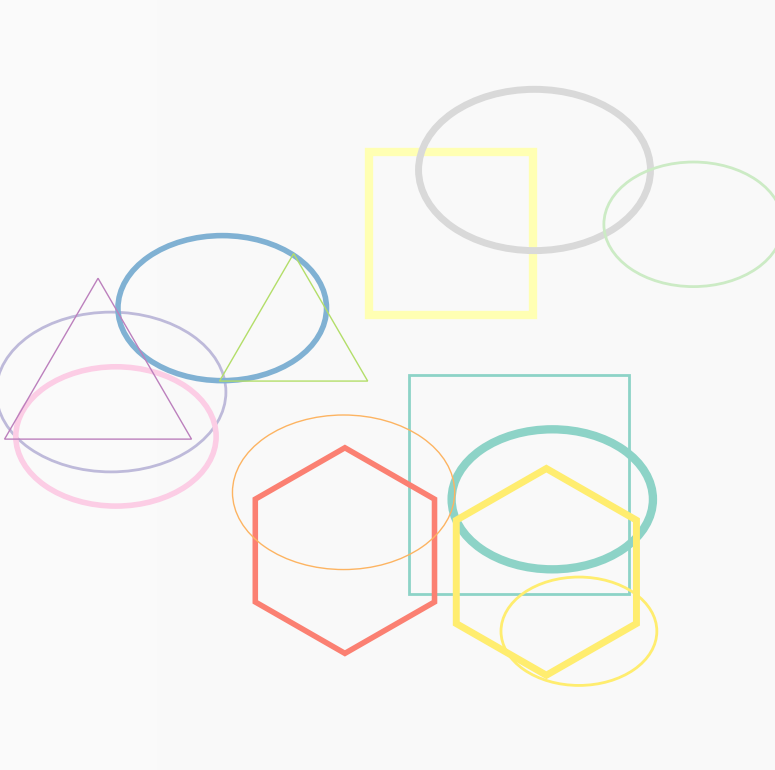[{"shape": "square", "thickness": 1, "radius": 0.71, "center": [0.67, 0.371]}, {"shape": "oval", "thickness": 3, "radius": 0.65, "center": [0.713, 0.352]}, {"shape": "square", "thickness": 3, "radius": 0.53, "center": [0.582, 0.697]}, {"shape": "oval", "thickness": 1, "radius": 0.74, "center": [0.143, 0.491]}, {"shape": "hexagon", "thickness": 2, "radius": 0.67, "center": [0.445, 0.285]}, {"shape": "oval", "thickness": 2, "radius": 0.67, "center": [0.287, 0.6]}, {"shape": "oval", "thickness": 0.5, "radius": 0.72, "center": [0.443, 0.361]}, {"shape": "triangle", "thickness": 0.5, "radius": 0.55, "center": [0.379, 0.56]}, {"shape": "oval", "thickness": 2, "radius": 0.65, "center": [0.15, 0.433]}, {"shape": "oval", "thickness": 2.5, "radius": 0.75, "center": [0.69, 0.779]}, {"shape": "triangle", "thickness": 0.5, "radius": 0.7, "center": [0.126, 0.499]}, {"shape": "oval", "thickness": 1, "radius": 0.58, "center": [0.895, 0.709]}, {"shape": "oval", "thickness": 1, "radius": 0.5, "center": [0.747, 0.18]}, {"shape": "hexagon", "thickness": 2.5, "radius": 0.67, "center": [0.705, 0.257]}]